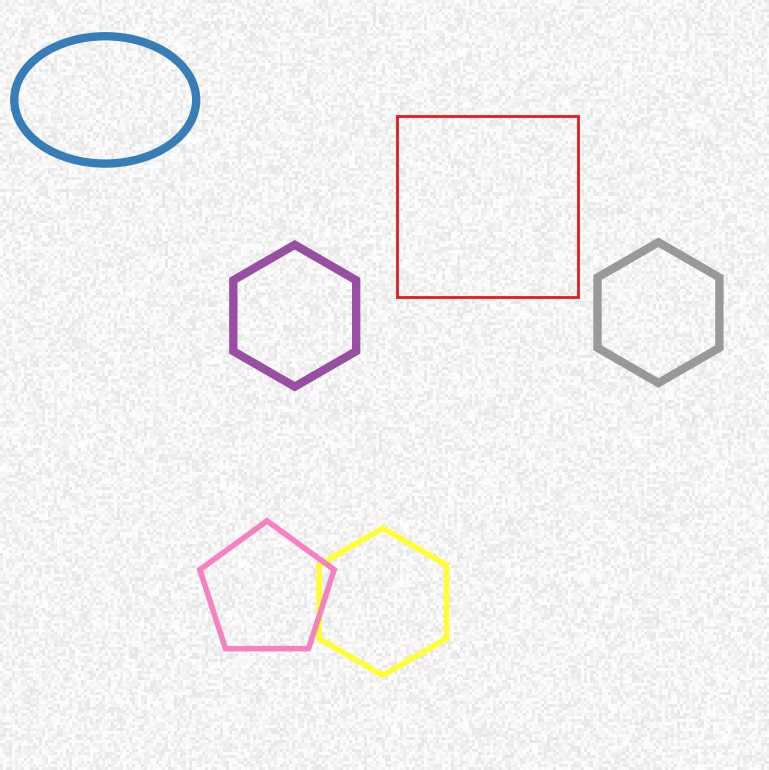[{"shape": "square", "thickness": 1, "radius": 0.59, "center": [0.633, 0.732]}, {"shape": "oval", "thickness": 3, "radius": 0.59, "center": [0.137, 0.87]}, {"shape": "hexagon", "thickness": 3, "radius": 0.46, "center": [0.383, 0.59]}, {"shape": "hexagon", "thickness": 2, "radius": 0.48, "center": [0.497, 0.218]}, {"shape": "pentagon", "thickness": 2, "radius": 0.46, "center": [0.347, 0.232]}, {"shape": "hexagon", "thickness": 3, "radius": 0.46, "center": [0.855, 0.594]}]